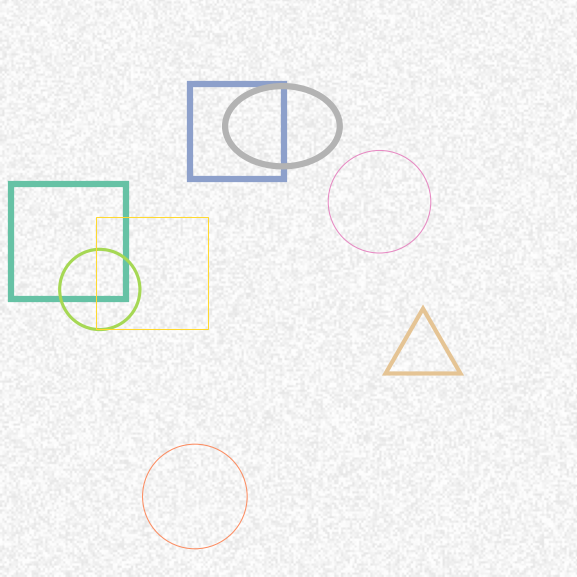[{"shape": "square", "thickness": 3, "radius": 0.5, "center": [0.118, 0.581]}, {"shape": "circle", "thickness": 0.5, "radius": 0.45, "center": [0.337, 0.139]}, {"shape": "square", "thickness": 3, "radius": 0.41, "center": [0.411, 0.772]}, {"shape": "circle", "thickness": 0.5, "radius": 0.44, "center": [0.657, 0.65]}, {"shape": "circle", "thickness": 1.5, "radius": 0.35, "center": [0.173, 0.498]}, {"shape": "square", "thickness": 0.5, "radius": 0.49, "center": [0.263, 0.527]}, {"shape": "triangle", "thickness": 2, "radius": 0.37, "center": [0.733, 0.39]}, {"shape": "oval", "thickness": 3, "radius": 0.5, "center": [0.489, 0.781]}]